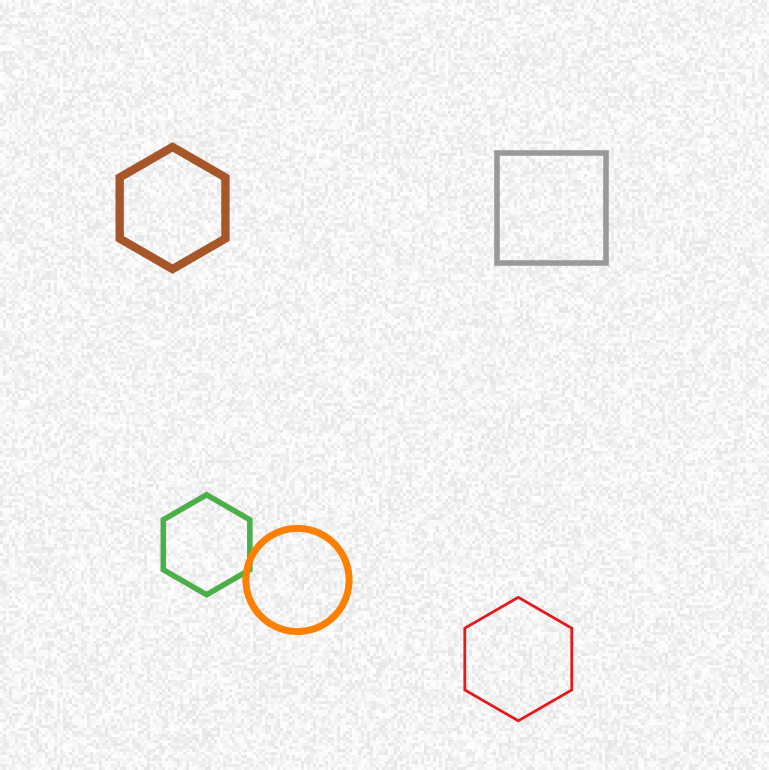[{"shape": "hexagon", "thickness": 1, "radius": 0.4, "center": [0.673, 0.144]}, {"shape": "hexagon", "thickness": 2, "radius": 0.32, "center": [0.268, 0.293]}, {"shape": "circle", "thickness": 2.5, "radius": 0.33, "center": [0.386, 0.247]}, {"shape": "hexagon", "thickness": 3, "radius": 0.4, "center": [0.224, 0.73]}, {"shape": "square", "thickness": 2, "radius": 0.35, "center": [0.716, 0.73]}]